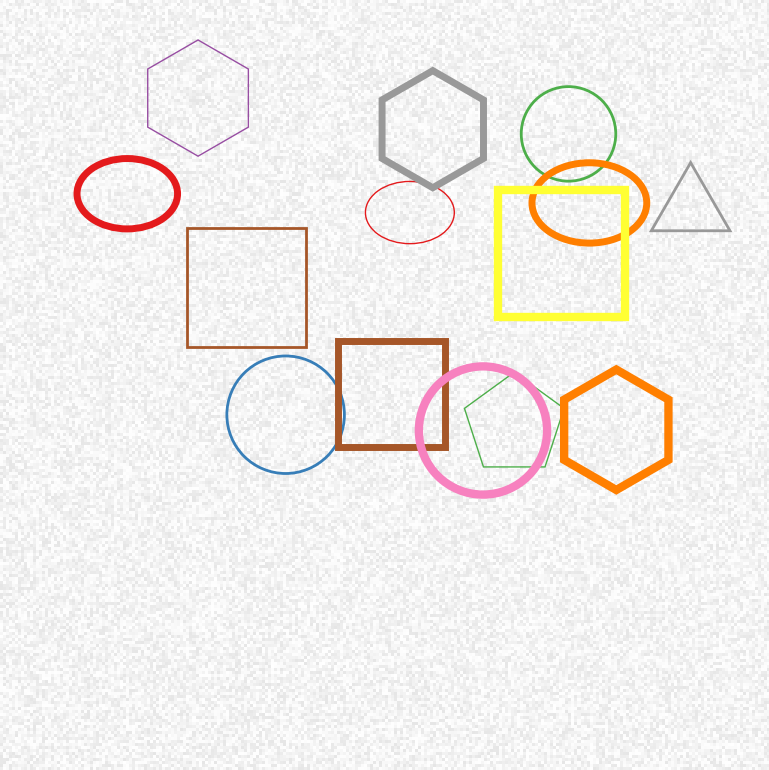[{"shape": "oval", "thickness": 0.5, "radius": 0.29, "center": [0.532, 0.724]}, {"shape": "oval", "thickness": 2.5, "radius": 0.33, "center": [0.165, 0.748]}, {"shape": "circle", "thickness": 1, "radius": 0.38, "center": [0.371, 0.461]}, {"shape": "pentagon", "thickness": 0.5, "radius": 0.34, "center": [0.668, 0.449]}, {"shape": "circle", "thickness": 1, "radius": 0.31, "center": [0.738, 0.826]}, {"shape": "hexagon", "thickness": 0.5, "radius": 0.38, "center": [0.257, 0.873]}, {"shape": "hexagon", "thickness": 3, "radius": 0.39, "center": [0.8, 0.442]}, {"shape": "oval", "thickness": 2.5, "radius": 0.37, "center": [0.765, 0.736]}, {"shape": "square", "thickness": 3, "radius": 0.41, "center": [0.73, 0.671]}, {"shape": "square", "thickness": 1, "radius": 0.39, "center": [0.32, 0.627]}, {"shape": "square", "thickness": 2.5, "radius": 0.35, "center": [0.509, 0.488]}, {"shape": "circle", "thickness": 3, "radius": 0.42, "center": [0.627, 0.441]}, {"shape": "hexagon", "thickness": 2.5, "radius": 0.38, "center": [0.562, 0.832]}, {"shape": "triangle", "thickness": 1, "radius": 0.29, "center": [0.897, 0.73]}]